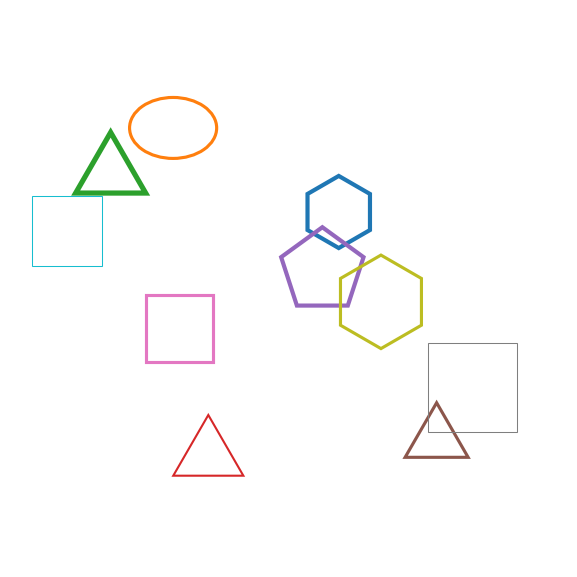[{"shape": "hexagon", "thickness": 2, "radius": 0.31, "center": [0.587, 0.632]}, {"shape": "oval", "thickness": 1.5, "radius": 0.38, "center": [0.3, 0.778]}, {"shape": "triangle", "thickness": 2.5, "radius": 0.35, "center": [0.192, 0.7]}, {"shape": "triangle", "thickness": 1, "radius": 0.35, "center": [0.361, 0.21]}, {"shape": "pentagon", "thickness": 2, "radius": 0.37, "center": [0.558, 0.531]}, {"shape": "triangle", "thickness": 1.5, "radius": 0.31, "center": [0.756, 0.239]}, {"shape": "square", "thickness": 1.5, "radius": 0.29, "center": [0.311, 0.43]}, {"shape": "square", "thickness": 0.5, "radius": 0.39, "center": [0.818, 0.328]}, {"shape": "hexagon", "thickness": 1.5, "radius": 0.4, "center": [0.66, 0.476]}, {"shape": "square", "thickness": 0.5, "radius": 0.3, "center": [0.115, 0.599]}]